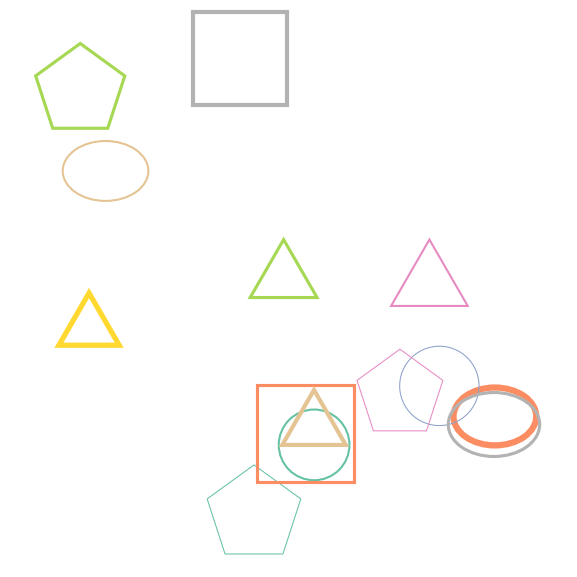[{"shape": "pentagon", "thickness": 0.5, "radius": 0.43, "center": [0.44, 0.109]}, {"shape": "circle", "thickness": 1, "radius": 0.31, "center": [0.544, 0.229]}, {"shape": "square", "thickness": 1.5, "radius": 0.42, "center": [0.528, 0.249]}, {"shape": "oval", "thickness": 3, "radius": 0.36, "center": [0.857, 0.278]}, {"shape": "circle", "thickness": 0.5, "radius": 0.34, "center": [0.761, 0.331]}, {"shape": "triangle", "thickness": 1, "radius": 0.38, "center": [0.744, 0.508]}, {"shape": "pentagon", "thickness": 0.5, "radius": 0.39, "center": [0.693, 0.316]}, {"shape": "triangle", "thickness": 1.5, "radius": 0.33, "center": [0.491, 0.517]}, {"shape": "pentagon", "thickness": 1.5, "radius": 0.41, "center": [0.139, 0.843]}, {"shape": "triangle", "thickness": 2.5, "radius": 0.3, "center": [0.154, 0.431]}, {"shape": "oval", "thickness": 1, "radius": 0.37, "center": [0.183, 0.703]}, {"shape": "triangle", "thickness": 2, "radius": 0.32, "center": [0.544, 0.26]}, {"shape": "oval", "thickness": 1.5, "radius": 0.4, "center": [0.855, 0.264]}, {"shape": "square", "thickness": 2, "radius": 0.41, "center": [0.415, 0.898]}]